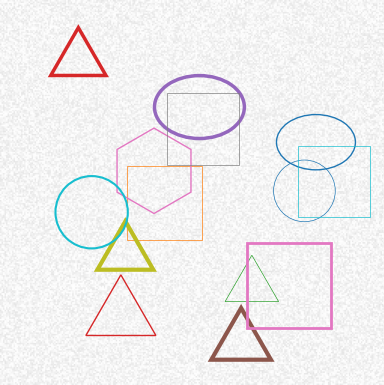[{"shape": "oval", "thickness": 1, "radius": 0.51, "center": [0.821, 0.631]}, {"shape": "circle", "thickness": 0.5, "radius": 0.4, "center": [0.791, 0.504]}, {"shape": "square", "thickness": 0.5, "radius": 0.48, "center": [0.427, 0.473]}, {"shape": "triangle", "thickness": 0.5, "radius": 0.4, "center": [0.654, 0.257]}, {"shape": "triangle", "thickness": 1, "radius": 0.52, "center": [0.314, 0.181]}, {"shape": "triangle", "thickness": 2.5, "radius": 0.41, "center": [0.204, 0.845]}, {"shape": "oval", "thickness": 2.5, "radius": 0.58, "center": [0.518, 0.722]}, {"shape": "triangle", "thickness": 3, "radius": 0.45, "center": [0.626, 0.11]}, {"shape": "square", "thickness": 2, "radius": 0.55, "center": [0.75, 0.259]}, {"shape": "hexagon", "thickness": 1, "radius": 0.55, "center": [0.4, 0.556]}, {"shape": "square", "thickness": 0.5, "radius": 0.47, "center": [0.526, 0.666]}, {"shape": "triangle", "thickness": 3, "radius": 0.42, "center": [0.326, 0.341]}, {"shape": "square", "thickness": 0.5, "radius": 0.47, "center": [0.867, 0.529]}, {"shape": "circle", "thickness": 1.5, "radius": 0.47, "center": [0.238, 0.449]}]